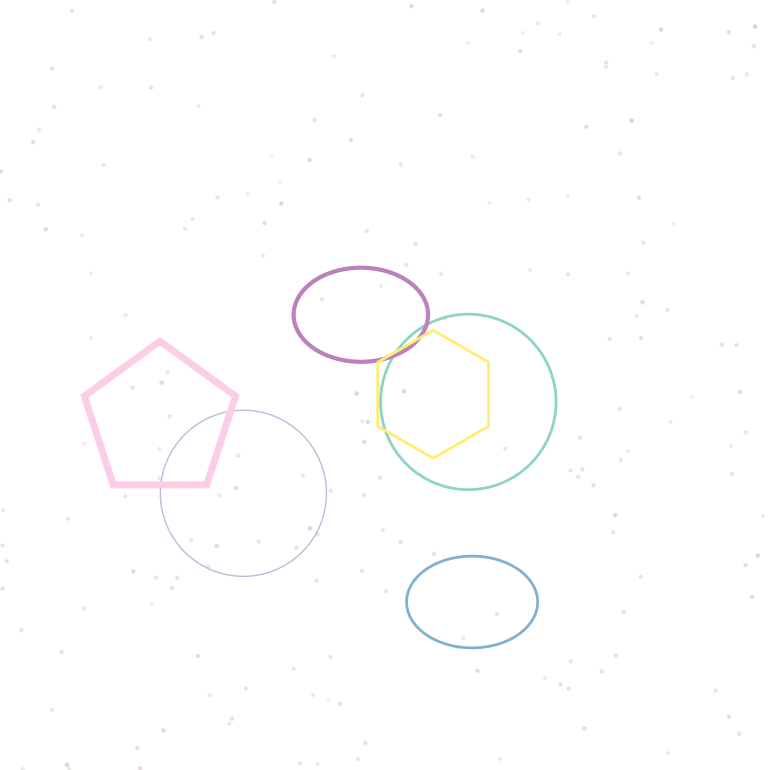[{"shape": "circle", "thickness": 1, "radius": 0.57, "center": [0.608, 0.478]}, {"shape": "circle", "thickness": 0.5, "radius": 0.54, "center": [0.316, 0.359]}, {"shape": "oval", "thickness": 1, "radius": 0.43, "center": [0.613, 0.218]}, {"shape": "pentagon", "thickness": 2.5, "radius": 0.52, "center": [0.208, 0.454]}, {"shape": "oval", "thickness": 1.5, "radius": 0.44, "center": [0.469, 0.591]}, {"shape": "hexagon", "thickness": 1, "radius": 0.42, "center": [0.563, 0.488]}]